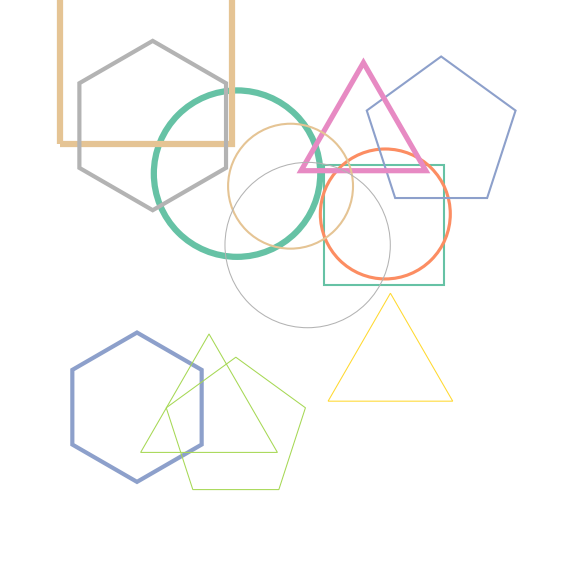[{"shape": "circle", "thickness": 3, "radius": 0.72, "center": [0.41, 0.698]}, {"shape": "square", "thickness": 1, "radius": 0.52, "center": [0.665, 0.61]}, {"shape": "circle", "thickness": 1.5, "radius": 0.56, "center": [0.667, 0.629]}, {"shape": "pentagon", "thickness": 1, "radius": 0.68, "center": [0.764, 0.766]}, {"shape": "hexagon", "thickness": 2, "radius": 0.65, "center": [0.237, 0.294]}, {"shape": "triangle", "thickness": 2.5, "radius": 0.62, "center": [0.629, 0.766]}, {"shape": "triangle", "thickness": 0.5, "radius": 0.68, "center": [0.362, 0.284]}, {"shape": "pentagon", "thickness": 0.5, "radius": 0.63, "center": [0.408, 0.254]}, {"shape": "triangle", "thickness": 0.5, "radius": 0.62, "center": [0.676, 0.367]}, {"shape": "circle", "thickness": 1, "radius": 0.54, "center": [0.503, 0.677]}, {"shape": "square", "thickness": 3, "radius": 0.75, "center": [0.253, 0.898]}, {"shape": "circle", "thickness": 0.5, "radius": 0.72, "center": [0.533, 0.575]}, {"shape": "hexagon", "thickness": 2, "radius": 0.73, "center": [0.264, 0.782]}]